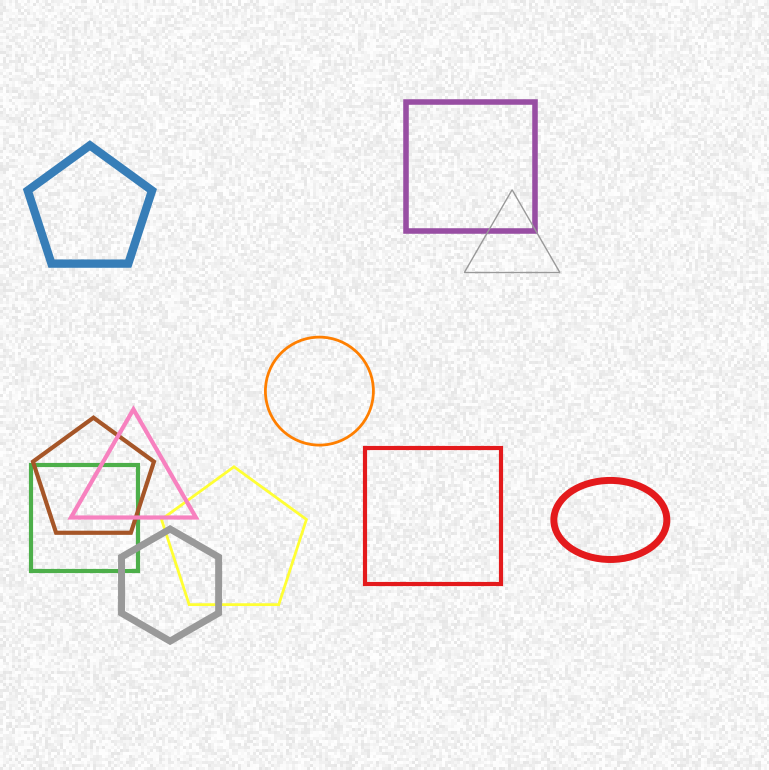[{"shape": "oval", "thickness": 2.5, "radius": 0.37, "center": [0.793, 0.325]}, {"shape": "square", "thickness": 1.5, "radius": 0.44, "center": [0.562, 0.33]}, {"shape": "pentagon", "thickness": 3, "radius": 0.42, "center": [0.117, 0.726]}, {"shape": "square", "thickness": 1.5, "radius": 0.35, "center": [0.109, 0.327]}, {"shape": "square", "thickness": 2, "radius": 0.42, "center": [0.611, 0.783]}, {"shape": "circle", "thickness": 1, "radius": 0.35, "center": [0.415, 0.492]}, {"shape": "pentagon", "thickness": 1, "radius": 0.49, "center": [0.304, 0.295]}, {"shape": "pentagon", "thickness": 1.5, "radius": 0.41, "center": [0.121, 0.375]}, {"shape": "triangle", "thickness": 1.5, "radius": 0.47, "center": [0.173, 0.375]}, {"shape": "triangle", "thickness": 0.5, "radius": 0.36, "center": [0.665, 0.682]}, {"shape": "hexagon", "thickness": 2.5, "radius": 0.36, "center": [0.221, 0.24]}]